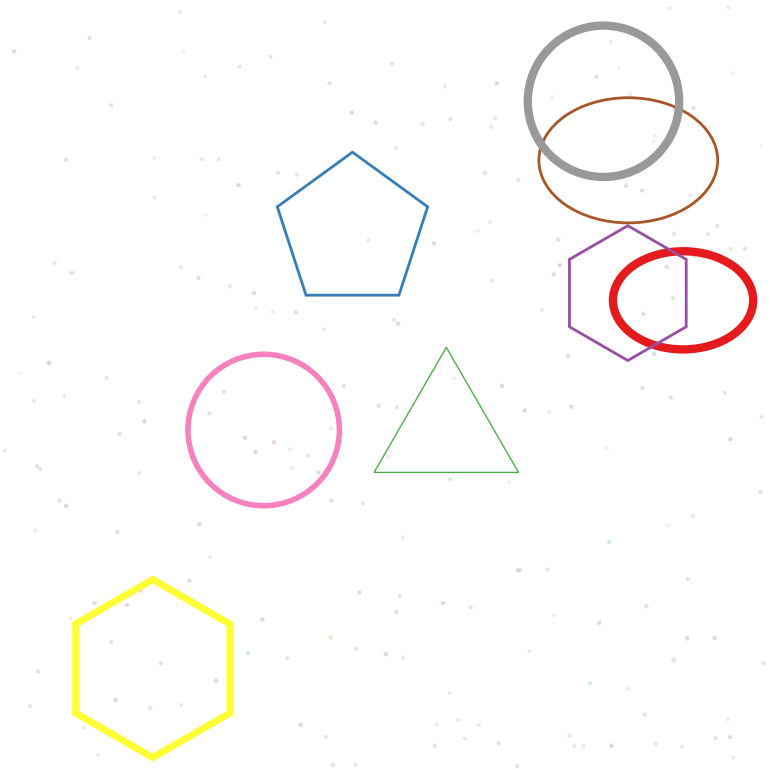[{"shape": "oval", "thickness": 3, "radius": 0.46, "center": [0.887, 0.61]}, {"shape": "pentagon", "thickness": 1, "radius": 0.51, "center": [0.458, 0.7]}, {"shape": "triangle", "thickness": 0.5, "radius": 0.54, "center": [0.58, 0.441]}, {"shape": "hexagon", "thickness": 1, "radius": 0.44, "center": [0.815, 0.619]}, {"shape": "hexagon", "thickness": 2.5, "radius": 0.58, "center": [0.198, 0.132]}, {"shape": "oval", "thickness": 1, "radius": 0.58, "center": [0.816, 0.792]}, {"shape": "circle", "thickness": 2, "radius": 0.49, "center": [0.342, 0.442]}, {"shape": "circle", "thickness": 3, "radius": 0.49, "center": [0.784, 0.868]}]